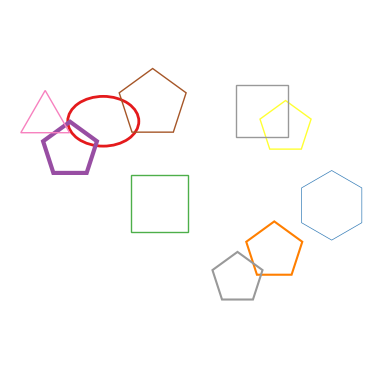[{"shape": "oval", "thickness": 2, "radius": 0.46, "center": [0.268, 0.685]}, {"shape": "hexagon", "thickness": 0.5, "radius": 0.45, "center": [0.862, 0.467]}, {"shape": "square", "thickness": 1, "radius": 0.37, "center": [0.415, 0.471]}, {"shape": "pentagon", "thickness": 3, "radius": 0.37, "center": [0.182, 0.61]}, {"shape": "pentagon", "thickness": 1.5, "radius": 0.38, "center": [0.712, 0.348]}, {"shape": "pentagon", "thickness": 1, "radius": 0.35, "center": [0.742, 0.669]}, {"shape": "pentagon", "thickness": 1, "radius": 0.46, "center": [0.397, 0.731]}, {"shape": "triangle", "thickness": 1, "radius": 0.37, "center": [0.117, 0.692]}, {"shape": "pentagon", "thickness": 1.5, "radius": 0.34, "center": [0.617, 0.277]}, {"shape": "square", "thickness": 1, "radius": 0.34, "center": [0.68, 0.711]}]